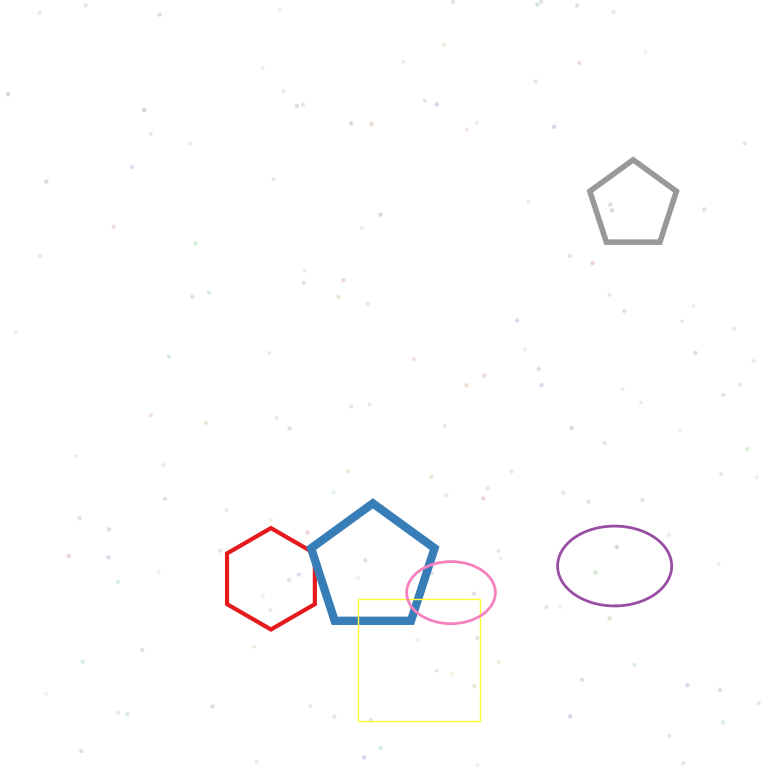[{"shape": "hexagon", "thickness": 1.5, "radius": 0.33, "center": [0.352, 0.248]}, {"shape": "pentagon", "thickness": 3, "radius": 0.42, "center": [0.484, 0.262]}, {"shape": "oval", "thickness": 1, "radius": 0.37, "center": [0.798, 0.265]}, {"shape": "square", "thickness": 0.5, "radius": 0.4, "center": [0.544, 0.143]}, {"shape": "oval", "thickness": 1, "radius": 0.29, "center": [0.586, 0.23]}, {"shape": "pentagon", "thickness": 2, "radius": 0.3, "center": [0.822, 0.733]}]